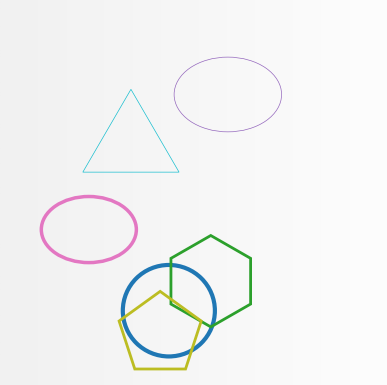[{"shape": "circle", "thickness": 3, "radius": 0.59, "center": [0.436, 0.193]}, {"shape": "hexagon", "thickness": 2, "radius": 0.59, "center": [0.544, 0.27]}, {"shape": "oval", "thickness": 0.5, "radius": 0.69, "center": [0.588, 0.755]}, {"shape": "oval", "thickness": 2.5, "radius": 0.61, "center": [0.229, 0.404]}, {"shape": "pentagon", "thickness": 2, "radius": 0.56, "center": [0.413, 0.132]}, {"shape": "triangle", "thickness": 0.5, "radius": 0.72, "center": [0.338, 0.625]}]